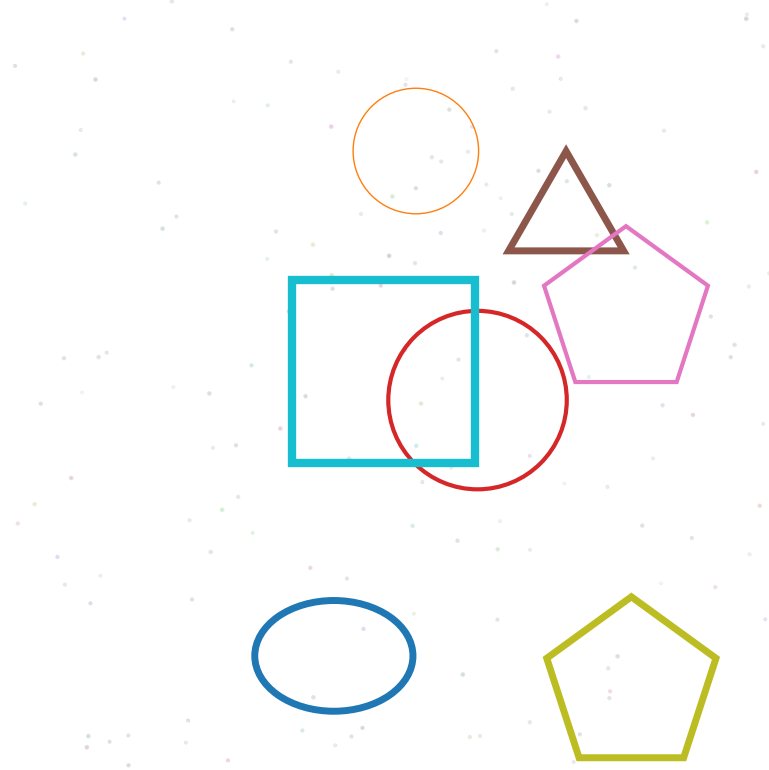[{"shape": "oval", "thickness": 2.5, "radius": 0.51, "center": [0.434, 0.148]}, {"shape": "circle", "thickness": 0.5, "radius": 0.41, "center": [0.54, 0.804]}, {"shape": "circle", "thickness": 1.5, "radius": 0.58, "center": [0.62, 0.48]}, {"shape": "triangle", "thickness": 2.5, "radius": 0.43, "center": [0.735, 0.717]}, {"shape": "pentagon", "thickness": 1.5, "radius": 0.56, "center": [0.813, 0.594]}, {"shape": "pentagon", "thickness": 2.5, "radius": 0.58, "center": [0.82, 0.109]}, {"shape": "square", "thickness": 3, "radius": 0.59, "center": [0.498, 0.517]}]